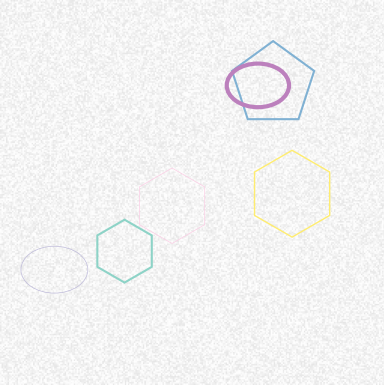[{"shape": "hexagon", "thickness": 1.5, "radius": 0.41, "center": [0.324, 0.348]}, {"shape": "oval", "thickness": 0.5, "radius": 0.43, "center": [0.141, 0.3]}, {"shape": "pentagon", "thickness": 1.5, "radius": 0.56, "center": [0.709, 0.781]}, {"shape": "hexagon", "thickness": 0.5, "radius": 0.49, "center": [0.447, 0.466]}, {"shape": "oval", "thickness": 3, "radius": 0.4, "center": [0.67, 0.778]}, {"shape": "hexagon", "thickness": 1, "radius": 0.56, "center": [0.759, 0.497]}]